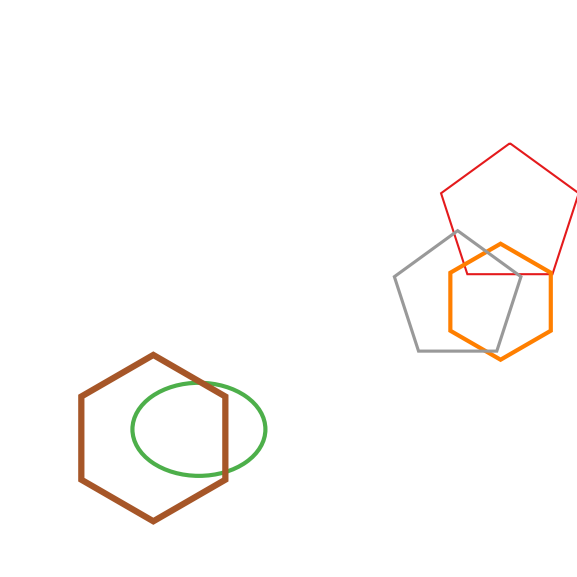[{"shape": "pentagon", "thickness": 1, "radius": 0.63, "center": [0.883, 0.626]}, {"shape": "oval", "thickness": 2, "radius": 0.58, "center": [0.344, 0.256]}, {"shape": "hexagon", "thickness": 2, "radius": 0.5, "center": [0.867, 0.477]}, {"shape": "hexagon", "thickness": 3, "radius": 0.72, "center": [0.266, 0.241]}, {"shape": "pentagon", "thickness": 1.5, "radius": 0.58, "center": [0.792, 0.484]}]